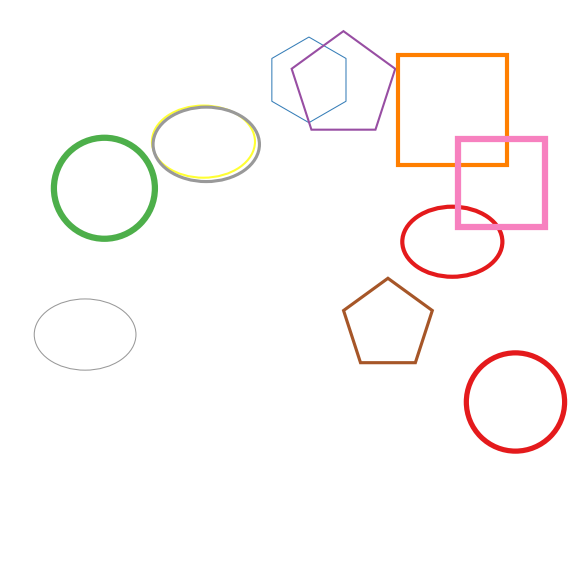[{"shape": "circle", "thickness": 2.5, "radius": 0.43, "center": [0.893, 0.303]}, {"shape": "oval", "thickness": 2, "radius": 0.43, "center": [0.783, 0.581]}, {"shape": "hexagon", "thickness": 0.5, "radius": 0.37, "center": [0.535, 0.861]}, {"shape": "circle", "thickness": 3, "radius": 0.44, "center": [0.181, 0.673]}, {"shape": "pentagon", "thickness": 1, "radius": 0.47, "center": [0.595, 0.851]}, {"shape": "square", "thickness": 2, "radius": 0.47, "center": [0.783, 0.809]}, {"shape": "oval", "thickness": 1, "radius": 0.45, "center": [0.352, 0.754]}, {"shape": "pentagon", "thickness": 1.5, "radius": 0.4, "center": [0.672, 0.436]}, {"shape": "square", "thickness": 3, "radius": 0.38, "center": [0.868, 0.682]}, {"shape": "oval", "thickness": 1.5, "radius": 0.46, "center": [0.357, 0.749]}, {"shape": "oval", "thickness": 0.5, "radius": 0.44, "center": [0.147, 0.42]}]